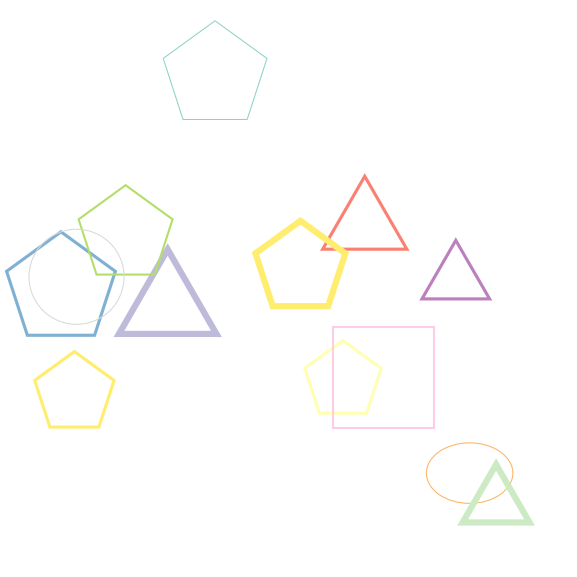[{"shape": "pentagon", "thickness": 0.5, "radius": 0.47, "center": [0.372, 0.869]}, {"shape": "pentagon", "thickness": 1.5, "radius": 0.35, "center": [0.594, 0.34]}, {"shape": "triangle", "thickness": 3, "radius": 0.49, "center": [0.29, 0.47]}, {"shape": "triangle", "thickness": 1.5, "radius": 0.42, "center": [0.632, 0.61]}, {"shape": "pentagon", "thickness": 1.5, "radius": 0.5, "center": [0.106, 0.499]}, {"shape": "oval", "thickness": 0.5, "radius": 0.37, "center": [0.813, 0.18]}, {"shape": "pentagon", "thickness": 1, "radius": 0.43, "center": [0.217, 0.593]}, {"shape": "square", "thickness": 1, "radius": 0.44, "center": [0.664, 0.346]}, {"shape": "circle", "thickness": 0.5, "radius": 0.41, "center": [0.132, 0.52]}, {"shape": "triangle", "thickness": 1.5, "radius": 0.34, "center": [0.789, 0.515]}, {"shape": "triangle", "thickness": 3, "radius": 0.33, "center": [0.859, 0.128]}, {"shape": "pentagon", "thickness": 3, "radius": 0.41, "center": [0.52, 0.535]}, {"shape": "pentagon", "thickness": 1.5, "radius": 0.36, "center": [0.129, 0.318]}]